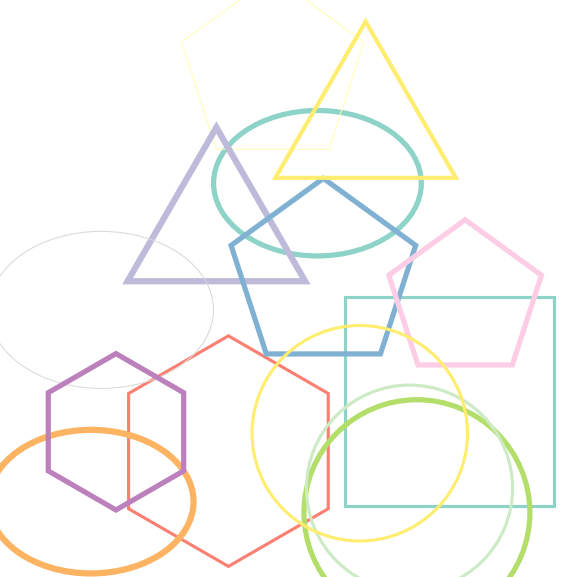[{"shape": "square", "thickness": 1.5, "radius": 0.9, "center": [0.779, 0.304]}, {"shape": "oval", "thickness": 2.5, "radius": 0.9, "center": [0.55, 0.682]}, {"shape": "pentagon", "thickness": 0.5, "radius": 0.83, "center": [0.472, 0.875]}, {"shape": "triangle", "thickness": 3, "radius": 0.89, "center": [0.375, 0.601]}, {"shape": "hexagon", "thickness": 1.5, "radius": 1.0, "center": [0.396, 0.218]}, {"shape": "pentagon", "thickness": 2.5, "radius": 0.84, "center": [0.56, 0.522]}, {"shape": "oval", "thickness": 3, "radius": 0.89, "center": [0.158, 0.13]}, {"shape": "circle", "thickness": 2.5, "radius": 0.98, "center": [0.722, 0.111]}, {"shape": "pentagon", "thickness": 2.5, "radius": 0.69, "center": [0.805, 0.48]}, {"shape": "oval", "thickness": 0.5, "radius": 0.97, "center": [0.175, 0.463]}, {"shape": "hexagon", "thickness": 2.5, "radius": 0.68, "center": [0.201, 0.251]}, {"shape": "circle", "thickness": 1.5, "radius": 0.89, "center": [0.709, 0.154]}, {"shape": "circle", "thickness": 1.5, "radius": 0.93, "center": [0.623, 0.249]}, {"shape": "triangle", "thickness": 2, "radius": 0.9, "center": [0.633, 0.781]}]